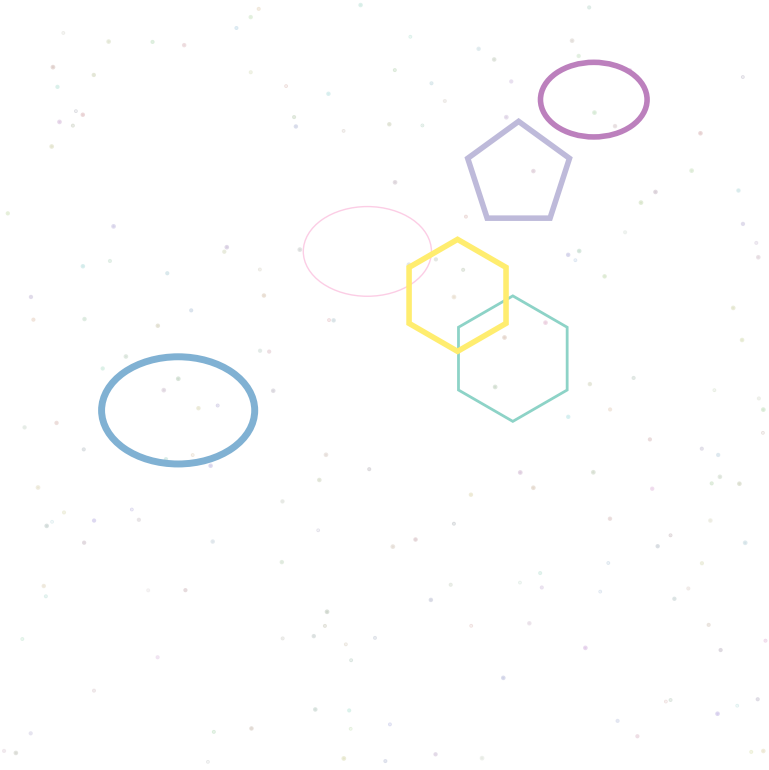[{"shape": "hexagon", "thickness": 1, "radius": 0.41, "center": [0.666, 0.534]}, {"shape": "pentagon", "thickness": 2, "radius": 0.35, "center": [0.674, 0.773]}, {"shape": "oval", "thickness": 2.5, "radius": 0.5, "center": [0.231, 0.467]}, {"shape": "oval", "thickness": 0.5, "radius": 0.42, "center": [0.477, 0.673]}, {"shape": "oval", "thickness": 2, "radius": 0.35, "center": [0.771, 0.871]}, {"shape": "hexagon", "thickness": 2, "radius": 0.36, "center": [0.594, 0.616]}]